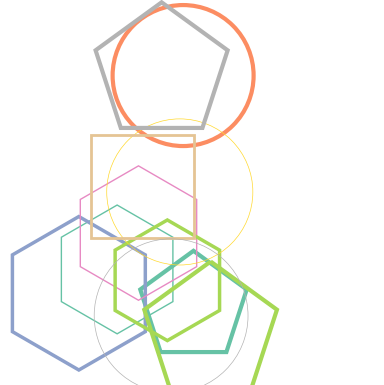[{"shape": "pentagon", "thickness": 3, "radius": 0.73, "center": [0.503, 0.203]}, {"shape": "hexagon", "thickness": 1, "radius": 0.84, "center": [0.304, 0.3]}, {"shape": "circle", "thickness": 3, "radius": 0.92, "center": [0.476, 0.804]}, {"shape": "hexagon", "thickness": 2.5, "radius": 1.0, "center": [0.205, 0.238]}, {"shape": "hexagon", "thickness": 1, "radius": 0.87, "center": [0.36, 0.395]}, {"shape": "pentagon", "thickness": 3, "radius": 0.91, "center": [0.547, 0.14]}, {"shape": "hexagon", "thickness": 2.5, "radius": 0.78, "center": [0.435, 0.272]}, {"shape": "circle", "thickness": 0.5, "radius": 0.95, "center": [0.467, 0.501]}, {"shape": "square", "thickness": 2, "radius": 0.67, "center": [0.37, 0.516]}, {"shape": "circle", "thickness": 0.5, "radius": 1.0, "center": [0.444, 0.18]}, {"shape": "pentagon", "thickness": 3, "radius": 0.9, "center": [0.42, 0.814]}]